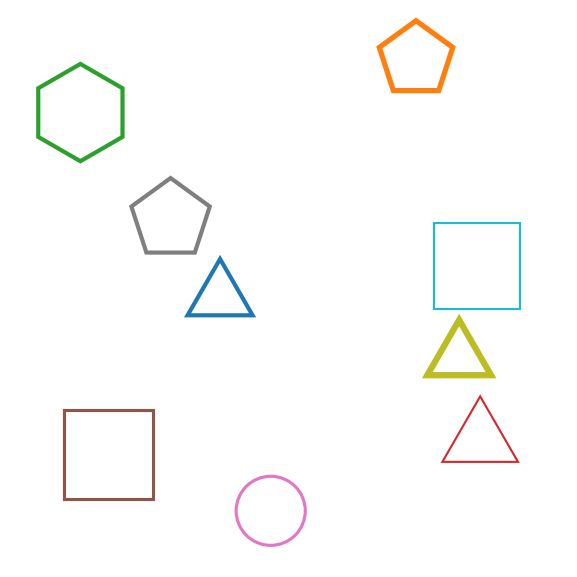[{"shape": "triangle", "thickness": 2, "radius": 0.32, "center": [0.381, 0.486]}, {"shape": "pentagon", "thickness": 2.5, "radius": 0.33, "center": [0.72, 0.896]}, {"shape": "hexagon", "thickness": 2, "radius": 0.42, "center": [0.139, 0.804]}, {"shape": "triangle", "thickness": 1, "radius": 0.38, "center": [0.831, 0.237]}, {"shape": "square", "thickness": 1.5, "radius": 0.38, "center": [0.188, 0.212]}, {"shape": "circle", "thickness": 1.5, "radius": 0.3, "center": [0.469, 0.115]}, {"shape": "pentagon", "thickness": 2, "radius": 0.36, "center": [0.295, 0.619]}, {"shape": "triangle", "thickness": 3, "radius": 0.32, "center": [0.795, 0.381]}, {"shape": "square", "thickness": 1, "radius": 0.37, "center": [0.827, 0.538]}]